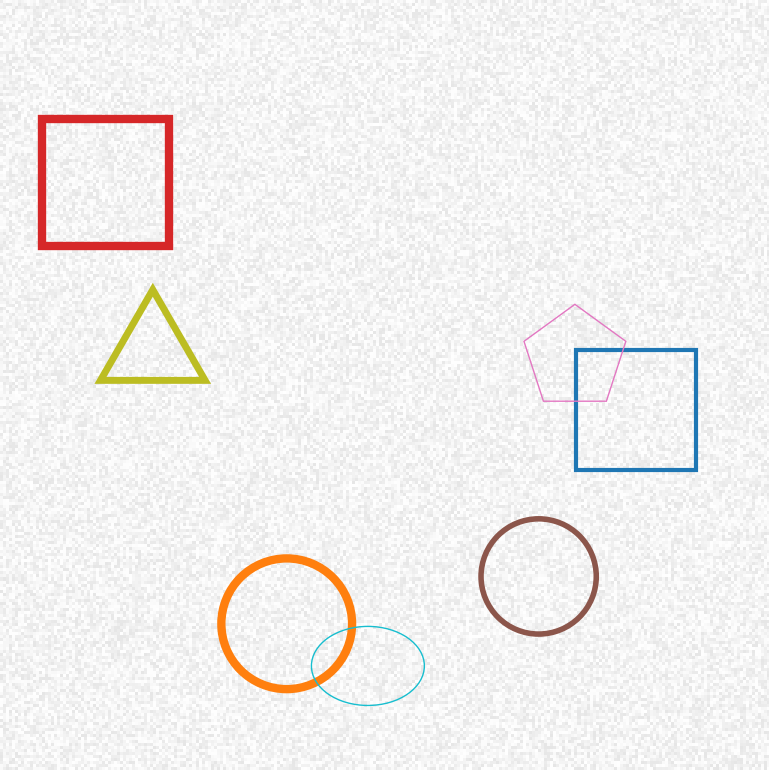[{"shape": "square", "thickness": 1.5, "radius": 0.39, "center": [0.826, 0.467]}, {"shape": "circle", "thickness": 3, "radius": 0.42, "center": [0.372, 0.19]}, {"shape": "square", "thickness": 3, "radius": 0.41, "center": [0.137, 0.763]}, {"shape": "circle", "thickness": 2, "radius": 0.37, "center": [0.7, 0.251]}, {"shape": "pentagon", "thickness": 0.5, "radius": 0.35, "center": [0.747, 0.535]}, {"shape": "triangle", "thickness": 2.5, "radius": 0.39, "center": [0.198, 0.545]}, {"shape": "oval", "thickness": 0.5, "radius": 0.37, "center": [0.478, 0.135]}]